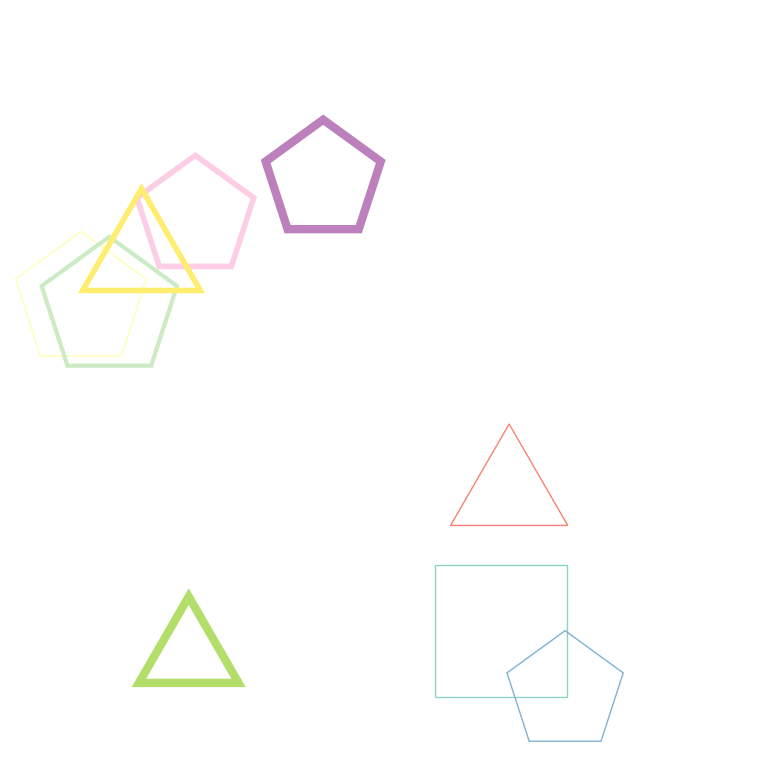[{"shape": "square", "thickness": 0.5, "radius": 0.43, "center": [0.651, 0.181]}, {"shape": "pentagon", "thickness": 0.5, "radius": 0.45, "center": [0.105, 0.61]}, {"shape": "triangle", "thickness": 0.5, "radius": 0.44, "center": [0.661, 0.362]}, {"shape": "pentagon", "thickness": 0.5, "radius": 0.4, "center": [0.734, 0.102]}, {"shape": "triangle", "thickness": 3, "radius": 0.37, "center": [0.245, 0.15]}, {"shape": "pentagon", "thickness": 2, "radius": 0.4, "center": [0.254, 0.719]}, {"shape": "pentagon", "thickness": 3, "radius": 0.39, "center": [0.42, 0.766]}, {"shape": "pentagon", "thickness": 1.5, "radius": 0.46, "center": [0.142, 0.6]}, {"shape": "triangle", "thickness": 2, "radius": 0.44, "center": [0.184, 0.667]}]